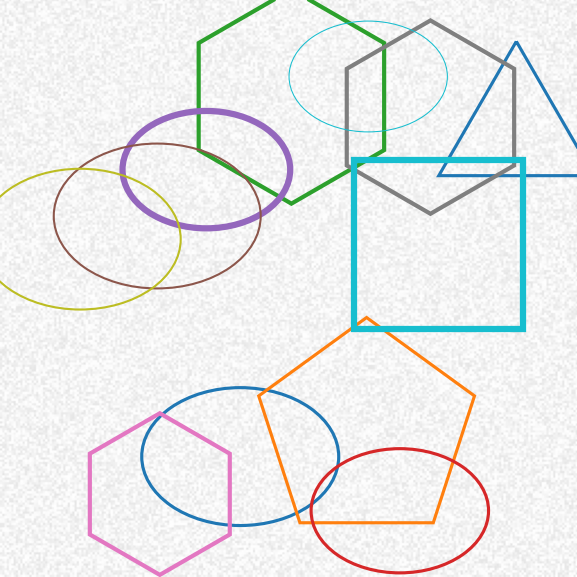[{"shape": "triangle", "thickness": 1.5, "radius": 0.78, "center": [0.894, 0.772]}, {"shape": "oval", "thickness": 1.5, "radius": 0.85, "center": [0.416, 0.209]}, {"shape": "pentagon", "thickness": 1.5, "radius": 0.98, "center": [0.635, 0.253]}, {"shape": "hexagon", "thickness": 2, "radius": 0.93, "center": [0.505, 0.832]}, {"shape": "oval", "thickness": 1.5, "radius": 0.77, "center": [0.692, 0.115]}, {"shape": "oval", "thickness": 3, "radius": 0.73, "center": [0.357, 0.705]}, {"shape": "oval", "thickness": 1, "radius": 0.9, "center": [0.272, 0.625]}, {"shape": "hexagon", "thickness": 2, "radius": 0.7, "center": [0.277, 0.144]}, {"shape": "hexagon", "thickness": 2, "radius": 0.84, "center": [0.745, 0.796]}, {"shape": "oval", "thickness": 1, "radius": 0.87, "center": [0.139, 0.585]}, {"shape": "square", "thickness": 3, "radius": 0.73, "center": [0.759, 0.575]}, {"shape": "oval", "thickness": 0.5, "radius": 0.69, "center": [0.638, 0.867]}]